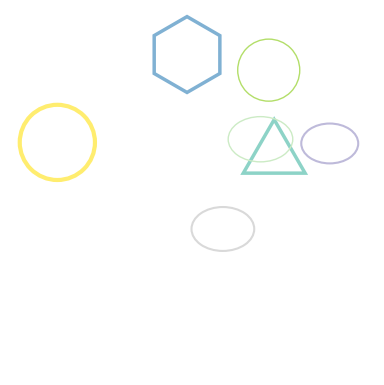[{"shape": "triangle", "thickness": 2.5, "radius": 0.46, "center": [0.712, 0.597]}, {"shape": "oval", "thickness": 1.5, "radius": 0.37, "center": [0.856, 0.627]}, {"shape": "hexagon", "thickness": 2.5, "radius": 0.49, "center": [0.486, 0.858]}, {"shape": "circle", "thickness": 1, "radius": 0.4, "center": [0.698, 0.818]}, {"shape": "oval", "thickness": 1.5, "radius": 0.41, "center": [0.579, 0.405]}, {"shape": "oval", "thickness": 1, "radius": 0.42, "center": [0.677, 0.638]}, {"shape": "circle", "thickness": 3, "radius": 0.49, "center": [0.149, 0.63]}]